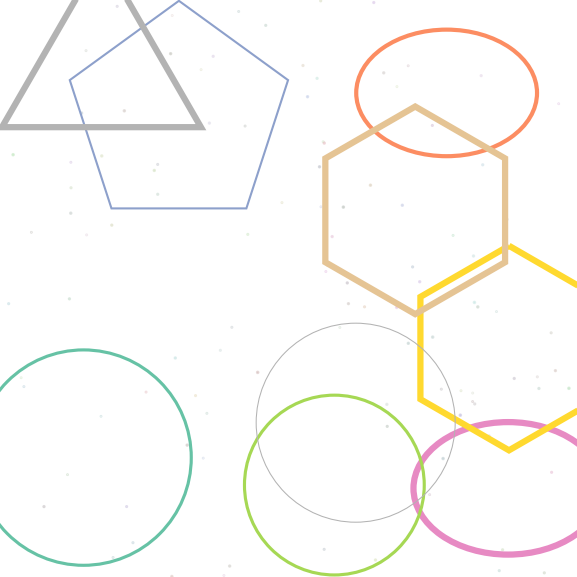[{"shape": "circle", "thickness": 1.5, "radius": 0.93, "center": [0.145, 0.207]}, {"shape": "oval", "thickness": 2, "radius": 0.78, "center": [0.773, 0.838]}, {"shape": "pentagon", "thickness": 1, "radius": 0.99, "center": [0.31, 0.799]}, {"shape": "oval", "thickness": 3, "radius": 0.82, "center": [0.88, 0.154]}, {"shape": "circle", "thickness": 1.5, "radius": 0.78, "center": [0.579, 0.159]}, {"shape": "hexagon", "thickness": 3, "radius": 0.89, "center": [0.881, 0.396]}, {"shape": "hexagon", "thickness": 3, "radius": 0.9, "center": [0.719, 0.635]}, {"shape": "triangle", "thickness": 3, "radius": 0.99, "center": [0.176, 0.878]}, {"shape": "circle", "thickness": 0.5, "radius": 0.86, "center": [0.616, 0.267]}]